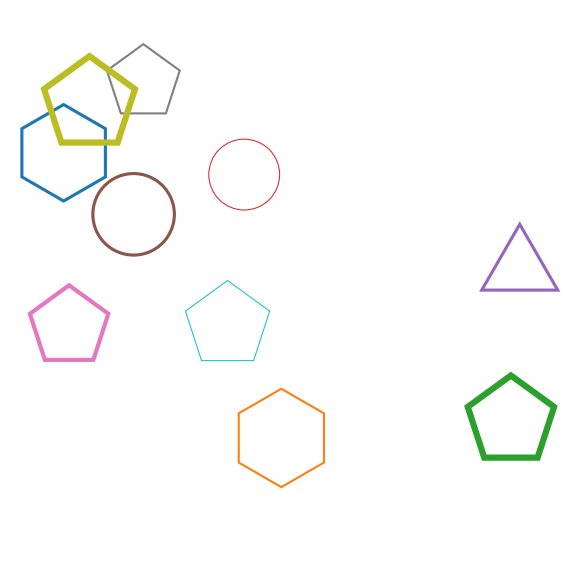[{"shape": "hexagon", "thickness": 1.5, "radius": 0.42, "center": [0.11, 0.735]}, {"shape": "hexagon", "thickness": 1, "radius": 0.43, "center": [0.487, 0.241]}, {"shape": "pentagon", "thickness": 3, "radius": 0.39, "center": [0.885, 0.27]}, {"shape": "circle", "thickness": 0.5, "radius": 0.31, "center": [0.423, 0.697]}, {"shape": "triangle", "thickness": 1.5, "radius": 0.38, "center": [0.9, 0.535]}, {"shape": "circle", "thickness": 1.5, "radius": 0.35, "center": [0.231, 0.628]}, {"shape": "pentagon", "thickness": 2, "radius": 0.36, "center": [0.12, 0.434]}, {"shape": "pentagon", "thickness": 1, "radius": 0.33, "center": [0.248, 0.856]}, {"shape": "pentagon", "thickness": 3, "radius": 0.41, "center": [0.155, 0.819]}, {"shape": "pentagon", "thickness": 0.5, "radius": 0.38, "center": [0.394, 0.437]}]